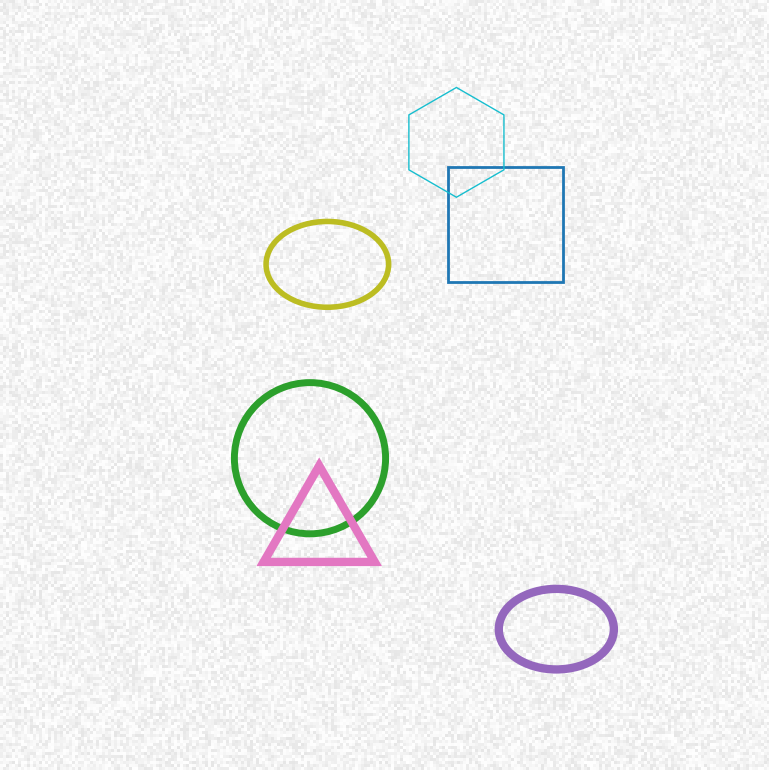[{"shape": "square", "thickness": 1, "radius": 0.38, "center": [0.657, 0.708]}, {"shape": "circle", "thickness": 2.5, "radius": 0.49, "center": [0.403, 0.405]}, {"shape": "oval", "thickness": 3, "radius": 0.37, "center": [0.723, 0.183]}, {"shape": "triangle", "thickness": 3, "radius": 0.42, "center": [0.415, 0.312]}, {"shape": "oval", "thickness": 2, "radius": 0.4, "center": [0.425, 0.657]}, {"shape": "hexagon", "thickness": 0.5, "radius": 0.36, "center": [0.593, 0.815]}]